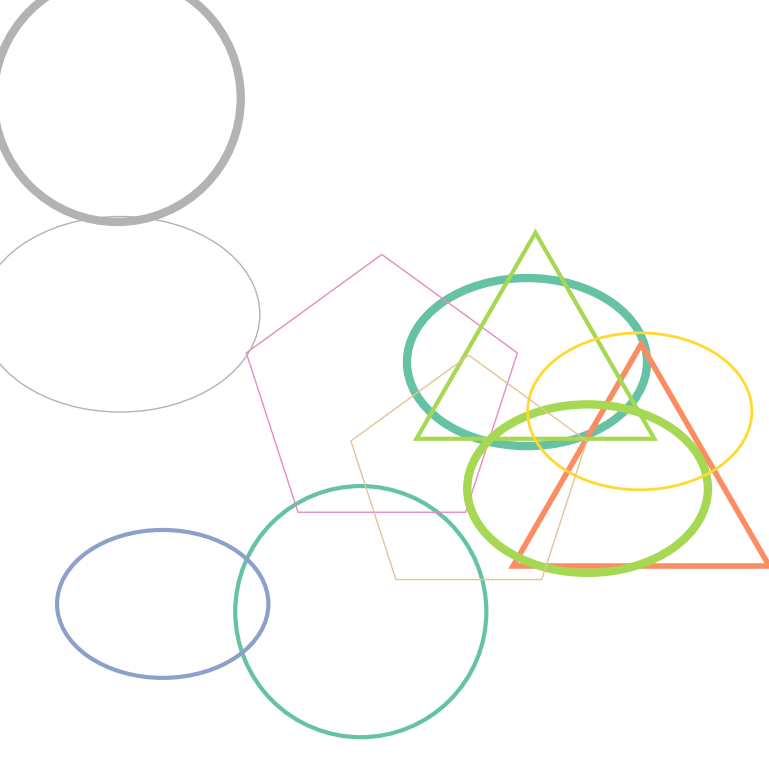[{"shape": "circle", "thickness": 1.5, "radius": 0.82, "center": [0.469, 0.206]}, {"shape": "oval", "thickness": 3, "radius": 0.78, "center": [0.684, 0.53]}, {"shape": "triangle", "thickness": 2, "radius": 0.96, "center": [0.833, 0.361]}, {"shape": "oval", "thickness": 1.5, "radius": 0.69, "center": [0.211, 0.216]}, {"shape": "pentagon", "thickness": 0.5, "radius": 0.93, "center": [0.496, 0.484]}, {"shape": "triangle", "thickness": 1.5, "radius": 0.89, "center": [0.695, 0.519]}, {"shape": "oval", "thickness": 3, "radius": 0.78, "center": [0.763, 0.365]}, {"shape": "oval", "thickness": 1, "radius": 0.73, "center": [0.831, 0.466]}, {"shape": "pentagon", "thickness": 0.5, "radius": 0.81, "center": [0.609, 0.378]}, {"shape": "oval", "thickness": 0.5, "radius": 0.91, "center": [0.156, 0.592]}, {"shape": "circle", "thickness": 3, "radius": 0.8, "center": [0.152, 0.872]}]